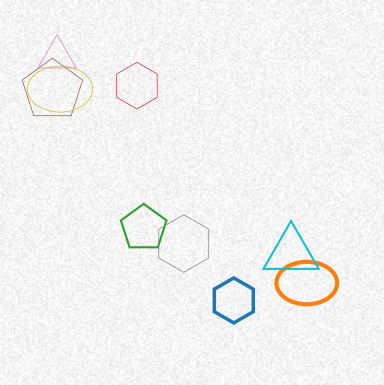[{"shape": "hexagon", "thickness": 2.5, "radius": 0.29, "center": [0.607, 0.22]}, {"shape": "oval", "thickness": 3, "radius": 0.39, "center": [0.797, 0.265]}, {"shape": "pentagon", "thickness": 1.5, "radius": 0.31, "center": [0.373, 0.408]}, {"shape": "hexagon", "thickness": 0.5, "radius": 0.3, "center": [0.356, 0.778]}, {"shape": "pentagon", "thickness": 0.5, "radius": 0.41, "center": [0.136, 0.766]}, {"shape": "triangle", "thickness": 0.5, "radius": 0.29, "center": [0.148, 0.852]}, {"shape": "hexagon", "thickness": 0.5, "radius": 0.37, "center": [0.477, 0.367]}, {"shape": "oval", "thickness": 0.5, "radius": 0.43, "center": [0.156, 0.768]}, {"shape": "triangle", "thickness": 1.5, "radius": 0.41, "center": [0.756, 0.343]}]